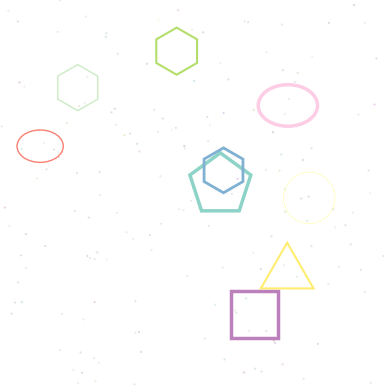[{"shape": "pentagon", "thickness": 2.5, "radius": 0.42, "center": [0.572, 0.52]}, {"shape": "circle", "thickness": 0.5, "radius": 0.33, "center": [0.803, 0.486]}, {"shape": "oval", "thickness": 1, "radius": 0.3, "center": [0.104, 0.62]}, {"shape": "hexagon", "thickness": 2, "radius": 0.29, "center": [0.581, 0.558]}, {"shape": "hexagon", "thickness": 1.5, "radius": 0.31, "center": [0.459, 0.867]}, {"shape": "oval", "thickness": 2.5, "radius": 0.39, "center": [0.748, 0.726]}, {"shape": "square", "thickness": 2.5, "radius": 0.31, "center": [0.661, 0.183]}, {"shape": "hexagon", "thickness": 1, "radius": 0.3, "center": [0.202, 0.772]}, {"shape": "triangle", "thickness": 1.5, "radius": 0.4, "center": [0.746, 0.29]}]